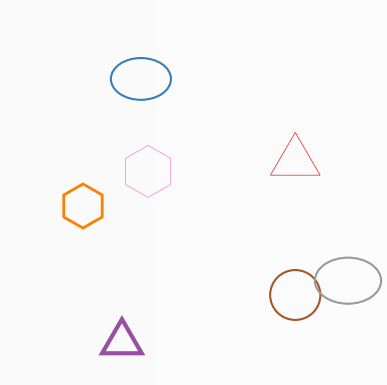[{"shape": "triangle", "thickness": 0.5, "radius": 0.37, "center": [0.762, 0.582]}, {"shape": "oval", "thickness": 1.5, "radius": 0.39, "center": [0.364, 0.795]}, {"shape": "triangle", "thickness": 3, "radius": 0.29, "center": [0.315, 0.112]}, {"shape": "hexagon", "thickness": 2, "radius": 0.29, "center": [0.214, 0.465]}, {"shape": "circle", "thickness": 1.5, "radius": 0.32, "center": [0.762, 0.234]}, {"shape": "hexagon", "thickness": 0.5, "radius": 0.34, "center": [0.382, 0.555]}, {"shape": "oval", "thickness": 1.5, "radius": 0.43, "center": [0.898, 0.271]}]